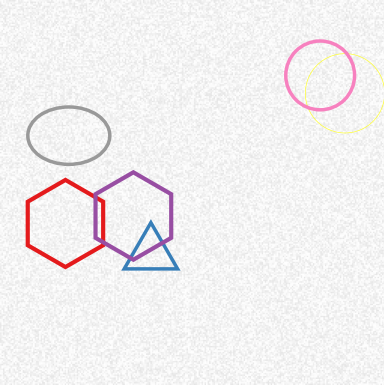[{"shape": "hexagon", "thickness": 3, "radius": 0.57, "center": [0.17, 0.42]}, {"shape": "triangle", "thickness": 2.5, "radius": 0.4, "center": [0.392, 0.342]}, {"shape": "hexagon", "thickness": 3, "radius": 0.57, "center": [0.346, 0.439]}, {"shape": "circle", "thickness": 0.5, "radius": 0.52, "center": [0.896, 0.758]}, {"shape": "circle", "thickness": 2.5, "radius": 0.45, "center": [0.832, 0.804]}, {"shape": "oval", "thickness": 2.5, "radius": 0.53, "center": [0.179, 0.648]}]